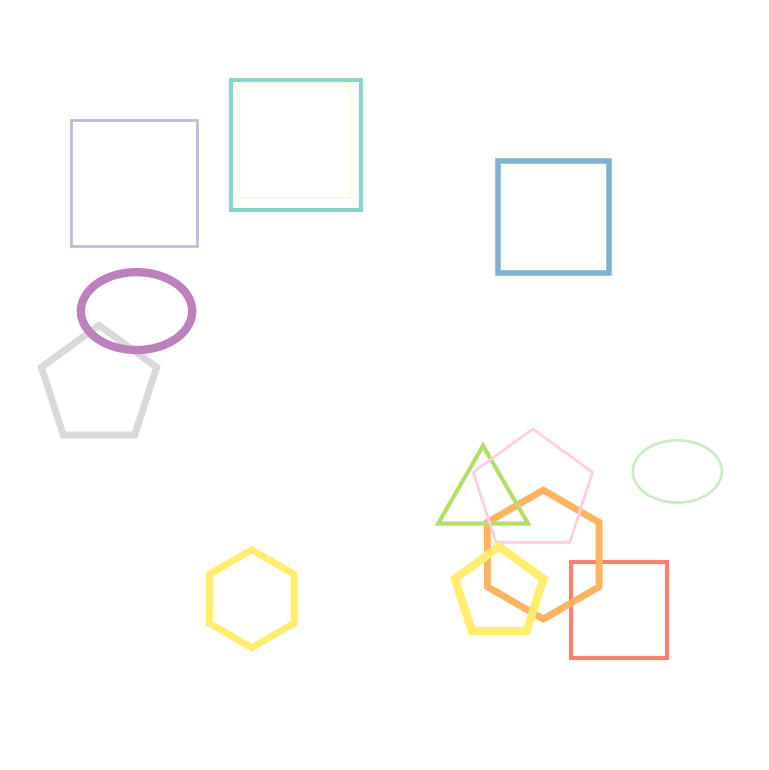[{"shape": "square", "thickness": 1.5, "radius": 0.42, "center": [0.385, 0.811]}, {"shape": "square", "thickness": 0.5, "radius": 0.36, "center": [0.383, 0.816]}, {"shape": "square", "thickness": 1, "radius": 0.41, "center": [0.174, 0.763]}, {"shape": "square", "thickness": 1.5, "radius": 0.31, "center": [0.804, 0.208]}, {"shape": "square", "thickness": 2, "radius": 0.36, "center": [0.719, 0.718]}, {"shape": "hexagon", "thickness": 2.5, "radius": 0.42, "center": [0.706, 0.28]}, {"shape": "triangle", "thickness": 1.5, "radius": 0.34, "center": [0.627, 0.354]}, {"shape": "pentagon", "thickness": 1, "radius": 0.41, "center": [0.692, 0.361]}, {"shape": "pentagon", "thickness": 2.5, "radius": 0.39, "center": [0.129, 0.499]}, {"shape": "oval", "thickness": 3, "radius": 0.36, "center": [0.177, 0.596]}, {"shape": "oval", "thickness": 1, "radius": 0.29, "center": [0.88, 0.388]}, {"shape": "pentagon", "thickness": 3, "radius": 0.3, "center": [0.648, 0.23]}, {"shape": "hexagon", "thickness": 2.5, "radius": 0.32, "center": [0.327, 0.222]}]